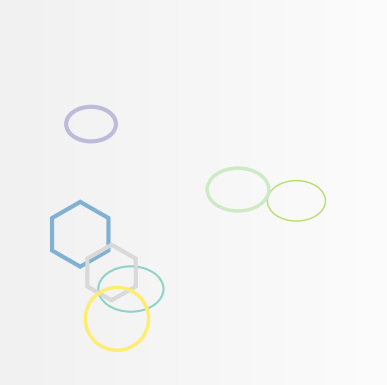[{"shape": "oval", "thickness": 1.5, "radius": 0.42, "center": [0.338, 0.249]}, {"shape": "oval", "thickness": 3, "radius": 0.32, "center": [0.235, 0.678]}, {"shape": "hexagon", "thickness": 3, "radius": 0.42, "center": [0.207, 0.392]}, {"shape": "oval", "thickness": 1, "radius": 0.37, "center": [0.765, 0.478]}, {"shape": "hexagon", "thickness": 3, "radius": 0.36, "center": [0.288, 0.292]}, {"shape": "oval", "thickness": 2.5, "radius": 0.4, "center": [0.614, 0.508]}, {"shape": "circle", "thickness": 2.5, "radius": 0.41, "center": [0.302, 0.172]}]